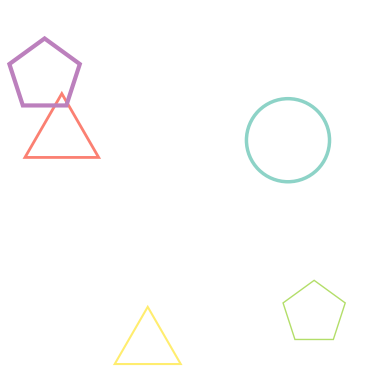[{"shape": "circle", "thickness": 2.5, "radius": 0.54, "center": [0.748, 0.636]}, {"shape": "triangle", "thickness": 2, "radius": 0.55, "center": [0.161, 0.646]}, {"shape": "pentagon", "thickness": 1, "radius": 0.42, "center": [0.816, 0.187]}, {"shape": "pentagon", "thickness": 3, "radius": 0.48, "center": [0.116, 0.804]}, {"shape": "triangle", "thickness": 1.5, "radius": 0.49, "center": [0.384, 0.104]}]